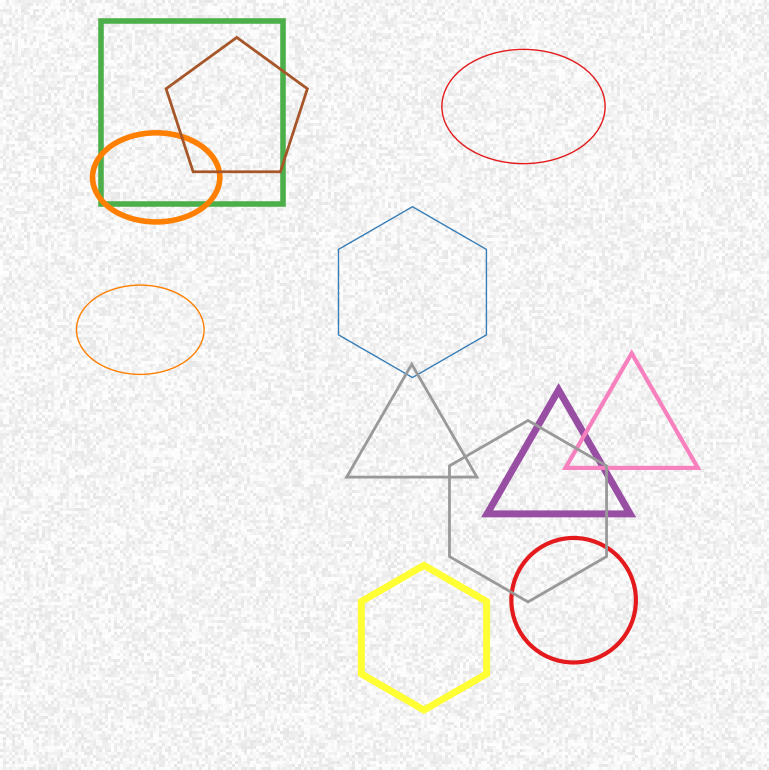[{"shape": "circle", "thickness": 1.5, "radius": 0.4, "center": [0.745, 0.22]}, {"shape": "oval", "thickness": 0.5, "radius": 0.53, "center": [0.68, 0.862]}, {"shape": "hexagon", "thickness": 0.5, "radius": 0.55, "center": [0.536, 0.621]}, {"shape": "square", "thickness": 2, "radius": 0.59, "center": [0.249, 0.854]}, {"shape": "triangle", "thickness": 2.5, "radius": 0.54, "center": [0.725, 0.386]}, {"shape": "oval", "thickness": 2, "radius": 0.41, "center": [0.203, 0.77]}, {"shape": "oval", "thickness": 0.5, "radius": 0.41, "center": [0.182, 0.572]}, {"shape": "hexagon", "thickness": 2.5, "radius": 0.47, "center": [0.551, 0.172]}, {"shape": "pentagon", "thickness": 1, "radius": 0.48, "center": [0.307, 0.855]}, {"shape": "triangle", "thickness": 1.5, "radius": 0.5, "center": [0.82, 0.442]}, {"shape": "triangle", "thickness": 1, "radius": 0.49, "center": [0.535, 0.429]}, {"shape": "hexagon", "thickness": 1, "radius": 0.59, "center": [0.686, 0.336]}]